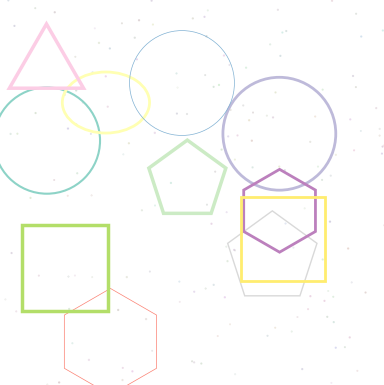[{"shape": "circle", "thickness": 1.5, "radius": 0.69, "center": [0.122, 0.635]}, {"shape": "oval", "thickness": 2, "radius": 0.57, "center": [0.275, 0.734]}, {"shape": "circle", "thickness": 2, "radius": 0.73, "center": [0.726, 0.653]}, {"shape": "hexagon", "thickness": 0.5, "radius": 0.69, "center": [0.287, 0.113]}, {"shape": "circle", "thickness": 0.5, "radius": 0.68, "center": [0.473, 0.784]}, {"shape": "square", "thickness": 2.5, "radius": 0.56, "center": [0.169, 0.305]}, {"shape": "triangle", "thickness": 2.5, "radius": 0.56, "center": [0.121, 0.827]}, {"shape": "pentagon", "thickness": 1, "radius": 0.61, "center": [0.707, 0.33]}, {"shape": "hexagon", "thickness": 2, "radius": 0.54, "center": [0.726, 0.453]}, {"shape": "pentagon", "thickness": 2.5, "radius": 0.53, "center": [0.487, 0.531]}, {"shape": "square", "thickness": 2, "radius": 0.55, "center": [0.736, 0.379]}]